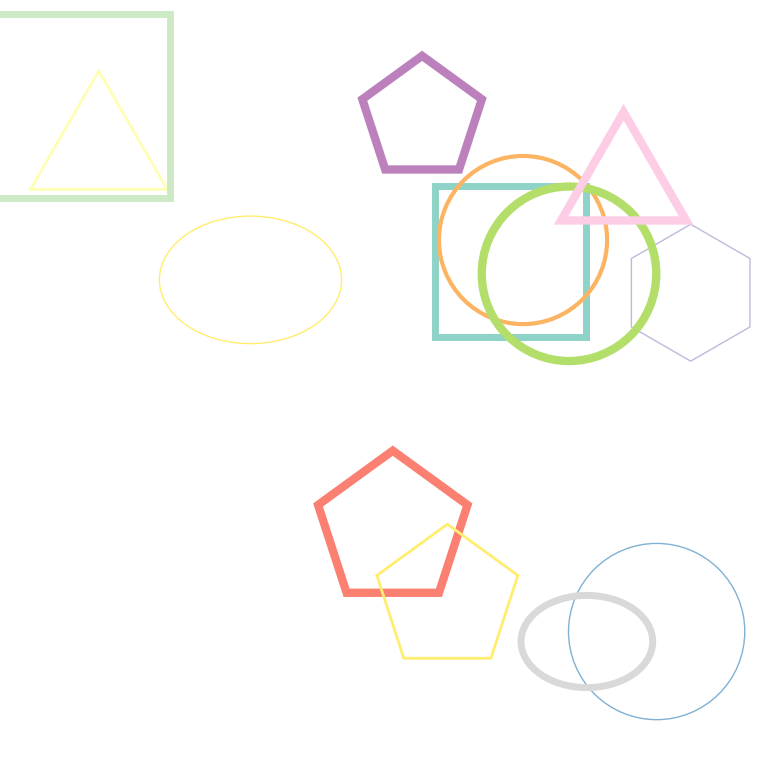[{"shape": "square", "thickness": 2.5, "radius": 0.49, "center": [0.663, 0.66]}, {"shape": "triangle", "thickness": 1, "radius": 0.51, "center": [0.128, 0.805]}, {"shape": "hexagon", "thickness": 0.5, "radius": 0.44, "center": [0.897, 0.62]}, {"shape": "pentagon", "thickness": 3, "radius": 0.51, "center": [0.51, 0.313]}, {"shape": "circle", "thickness": 0.5, "radius": 0.57, "center": [0.853, 0.18]}, {"shape": "circle", "thickness": 1.5, "radius": 0.55, "center": [0.679, 0.688]}, {"shape": "circle", "thickness": 3, "radius": 0.57, "center": [0.739, 0.644]}, {"shape": "triangle", "thickness": 3, "radius": 0.47, "center": [0.81, 0.761]}, {"shape": "oval", "thickness": 2.5, "radius": 0.43, "center": [0.762, 0.167]}, {"shape": "pentagon", "thickness": 3, "radius": 0.41, "center": [0.548, 0.846]}, {"shape": "square", "thickness": 2.5, "radius": 0.6, "center": [0.101, 0.863]}, {"shape": "pentagon", "thickness": 1, "radius": 0.48, "center": [0.581, 0.223]}, {"shape": "oval", "thickness": 0.5, "radius": 0.59, "center": [0.325, 0.637]}]